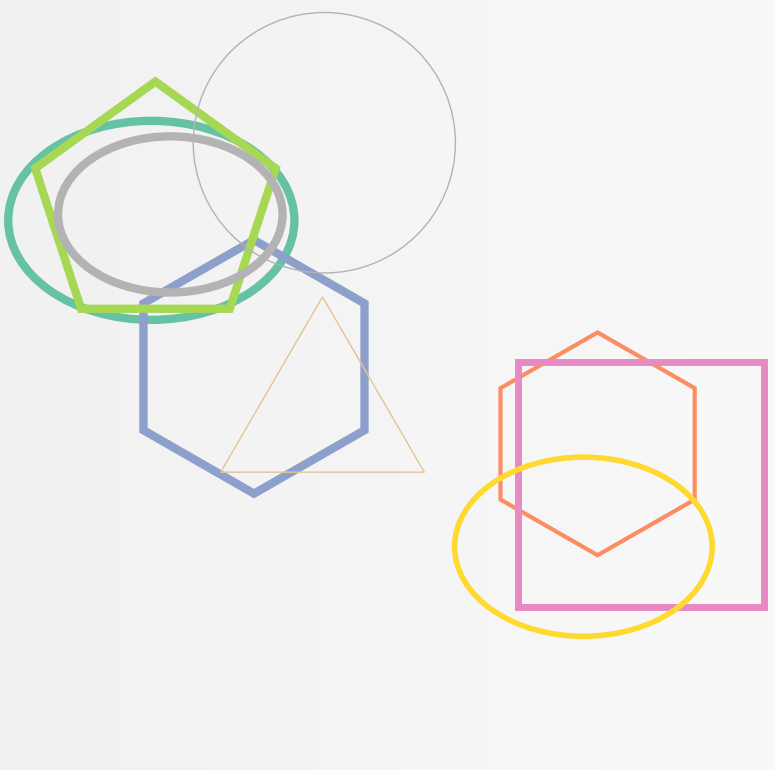[{"shape": "oval", "thickness": 3, "radius": 0.92, "center": [0.195, 0.714]}, {"shape": "hexagon", "thickness": 1.5, "radius": 0.72, "center": [0.771, 0.424]}, {"shape": "hexagon", "thickness": 3, "radius": 0.82, "center": [0.328, 0.524]}, {"shape": "square", "thickness": 2.5, "radius": 0.79, "center": [0.827, 0.371]}, {"shape": "pentagon", "thickness": 3, "radius": 0.82, "center": [0.201, 0.731]}, {"shape": "oval", "thickness": 2, "radius": 0.83, "center": [0.753, 0.29]}, {"shape": "triangle", "thickness": 0.5, "radius": 0.76, "center": [0.416, 0.463]}, {"shape": "circle", "thickness": 0.5, "radius": 0.85, "center": [0.419, 0.815]}, {"shape": "oval", "thickness": 3, "radius": 0.72, "center": [0.22, 0.722]}]